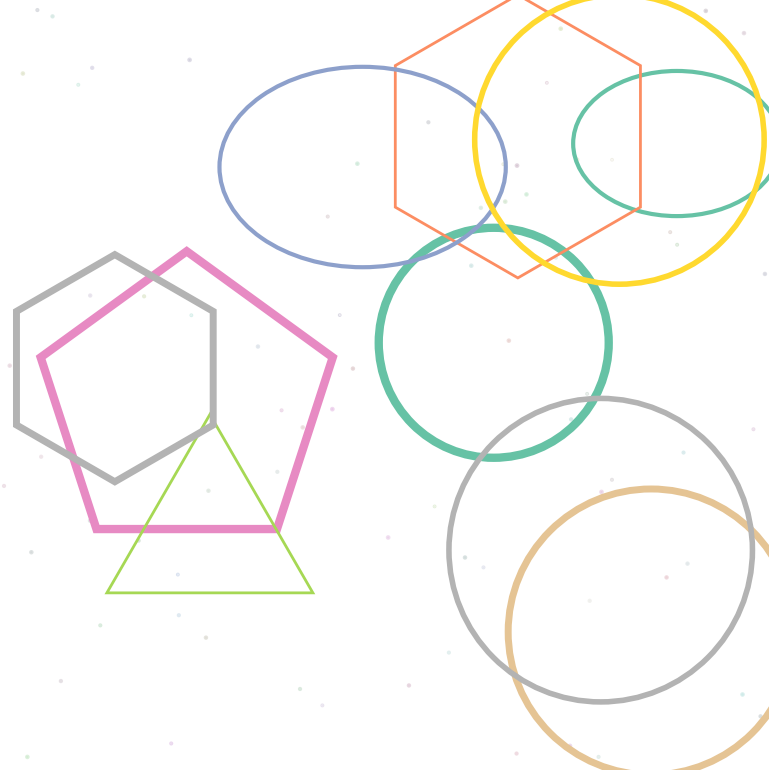[{"shape": "circle", "thickness": 3, "radius": 0.75, "center": [0.641, 0.555]}, {"shape": "oval", "thickness": 1.5, "radius": 0.67, "center": [0.879, 0.814]}, {"shape": "hexagon", "thickness": 1, "radius": 0.92, "center": [0.673, 0.823]}, {"shape": "oval", "thickness": 1.5, "radius": 0.93, "center": [0.471, 0.783]}, {"shape": "pentagon", "thickness": 3, "radius": 1.0, "center": [0.242, 0.474]}, {"shape": "triangle", "thickness": 1, "radius": 0.77, "center": [0.273, 0.307]}, {"shape": "circle", "thickness": 2, "radius": 0.94, "center": [0.804, 0.819]}, {"shape": "circle", "thickness": 2.5, "radius": 0.93, "center": [0.846, 0.179]}, {"shape": "hexagon", "thickness": 2.5, "radius": 0.74, "center": [0.149, 0.522]}, {"shape": "circle", "thickness": 2, "radius": 0.99, "center": [0.78, 0.286]}]